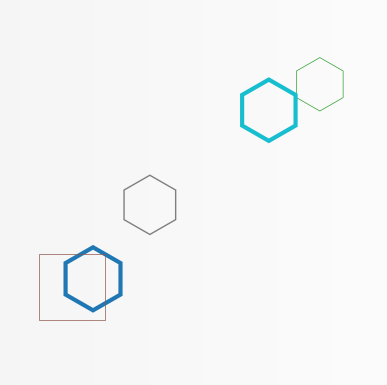[{"shape": "hexagon", "thickness": 3, "radius": 0.41, "center": [0.24, 0.276]}, {"shape": "hexagon", "thickness": 0.5, "radius": 0.35, "center": [0.825, 0.781]}, {"shape": "square", "thickness": 0.5, "radius": 0.42, "center": [0.186, 0.255]}, {"shape": "hexagon", "thickness": 1, "radius": 0.38, "center": [0.387, 0.468]}, {"shape": "hexagon", "thickness": 3, "radius": 0.4, "center": [0.694, 0.714]}]